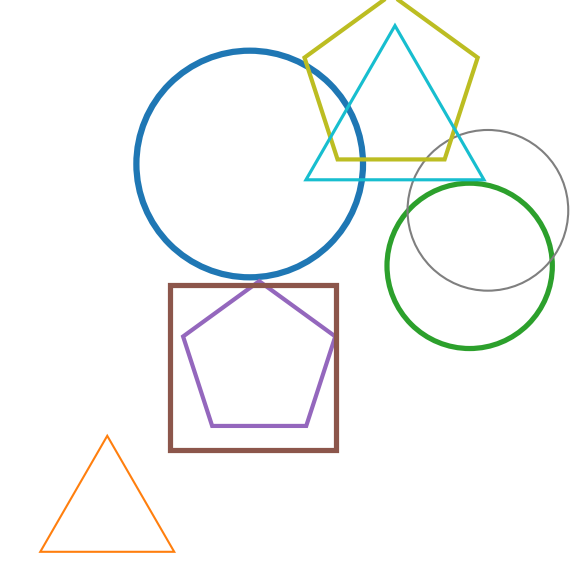[{"shape": "circle", "thickness": 3, "radius": 0.98, "center": [0.432, 0.715]}, {"shape": "triangle", "thickness": 1, "radius": 0.67, "center": [0.186, 0.111]}, {"shape": "circle", "thickness": 2.5, "radius": 0.72, "center": [0.813, 0.539]}, {"shape": "pentagon", "thickness": 2, "radius": 0.69, "center": [0.449, 0.374]}, {"shape": "square", "thickness": 2.5, "radius": 0.72, "center": [0.438, 0.363]}, {"shape": "circle", "thickness": 1, "radius": 0.7, "center": [0.845, 0.635]}, {"shape": "pentagon", "thickness": 2, "radius": 0.79, "center": [0.677, 0.851]}, {"shape": "triangle", "thickness": 1.5, "radius": 0.89, "center": [0.684, 0.777]}]